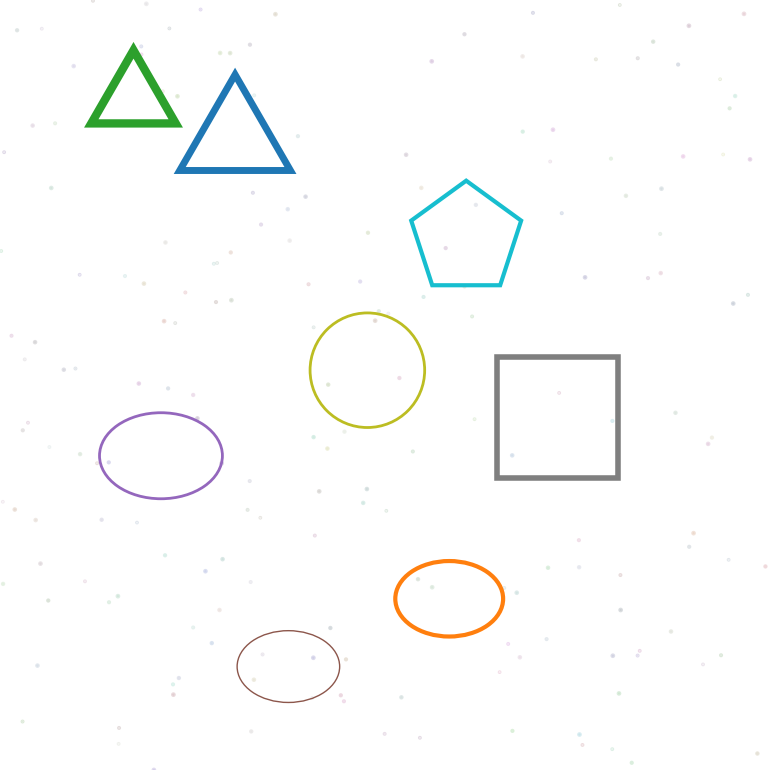[{"shape": "triangle", "thickness": 2.5, "radius": 0.42, "center": [0.305, 0.82]}, {"shape": "oval", "thickness": 1.5, "radius": 0.35, "center": [0.583, 0.222]}, {"shape": "triangle", "thickness": 3, "radius": 0.32, "center": [0.173, 0.871]}, {"shape": "oval", "thickness": 1, "radius": 0.4, "center": [0.209, 0.408]}, {"shape": "oval", "thickness": 0.5, "radius": 0.33, "center": [0.375, 0.134]}, {"shape": "square", "thickness": 2, "radius": 0.39, "center": [0.724, 0.458]}, {"shape": "circle", "thickness": 1, "radius": 0.37, "center": [0.477, 0.519]}, {"shape": "pentagon", "thickness": 1.5, "radius": 0.38, "center": [0.605, 0.69]}]